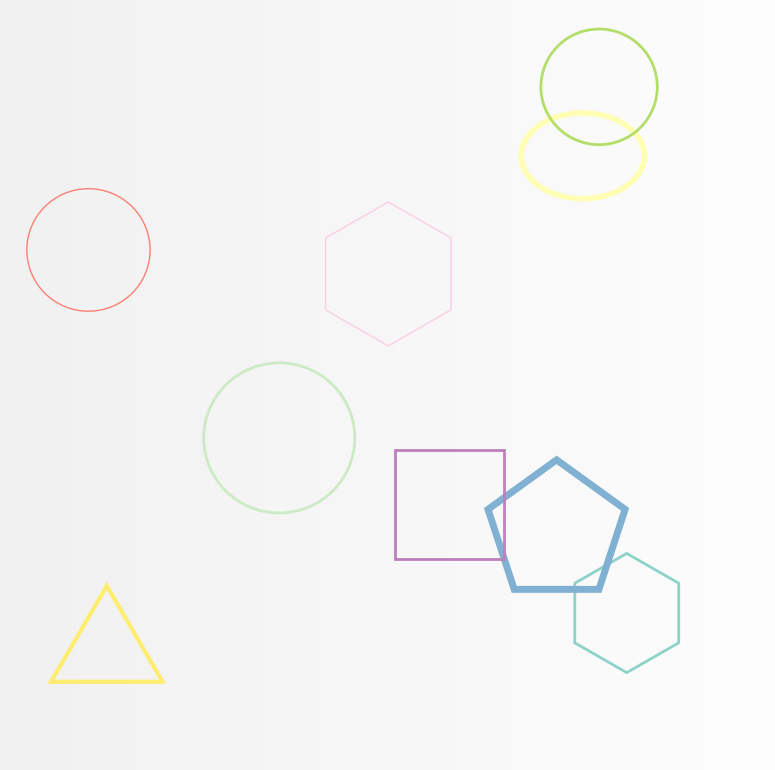[{"shape": "hexagon", "thickness": 1, "radius": 0.39, "center": [0.809, 0.204]}, {"shape": "oval", "thickness": 2, "radius": 0.4, "center": [0.752, 0.798]}, {"shape": "circle", "thickness": 0.5, "radius": 0.4, "center": [0.114, 0.675]}, {"shape": "pentagon", "thickness": 2.5, "radius": 0.46, "center": [0.718, 0.31]}, {"shape": "circle", "thickness": 1, "radius": 0.38, "center": [0.773, 0.887]}, {"shape": "hexagon", "thickness": 0.5, "radius": 0.47, "center": [0.501, 0.644]}, {"shape": "square", "thickness": 1, "radius": 0.35, "center": [0.58, 0.345]}, {"shape": "circle", "thickness": 1, "radius": 0.49, "center": [0.36, 0.431]}, {"shape": "triangle", "thickness": 1.5, "radius": 0.42, "center": [0.138, 0.156]}]